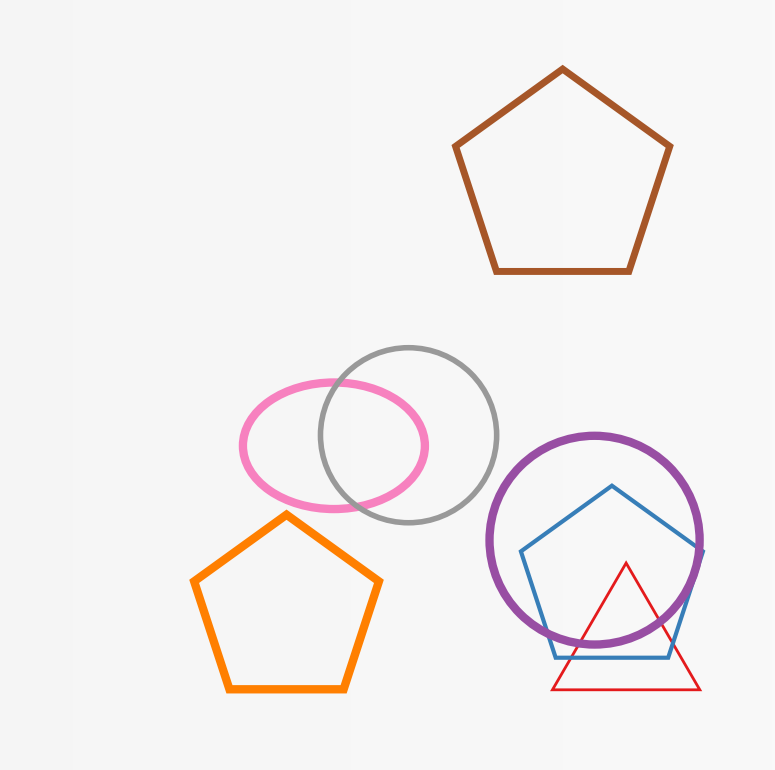[{"shape": "triangle", "thickness": 1, "radius": 0.55, "center": [0.808, 0.159]}, {"shape": "pentagon", "thickness": 1.5, "radius": 0.62, "center": [0.79, 0.246]}, {"shape": "circle", "thickness": 3, "radius": 0.68, "center": [0.767, 0.298]}, {"shape": "pentagon", "thickness": 3, "radius": 0.63, "center": [0.37, 0.206]}, {"shape": "pentagon", "thickness": 2.5, "radius": 0.73, "center": [0.726, 0.765]}, {"shape": "oval", "thickness": 3, "radius": 0.59, "center": [0.431, 0.421]}, {"shape": "circle", "thickness": 2, "radius": 0.57, "center": [0.527, 0.435]}]